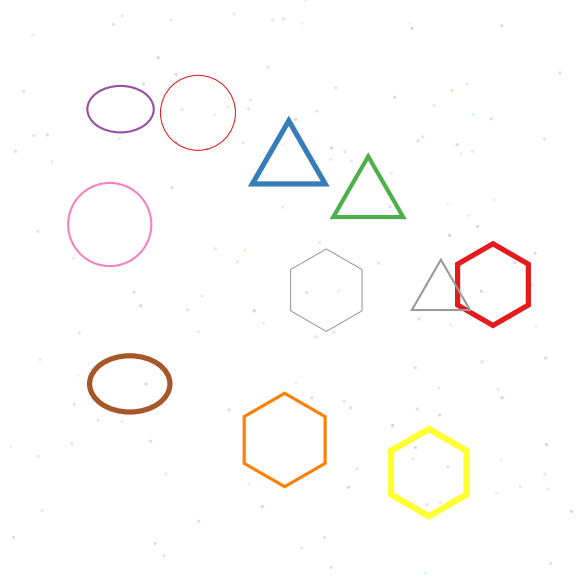[{"shape": "hexagon", "thickness": 2.5, "radius": 0.35, "center": [0.854, 0.506]}, {"shape": "circle", "thickness": 0.5, "radius": 0.32, "center": [0.343, 0.804]}, {"shape": "triangle", "thickness": 2.5, "radius": 0.36, "center": [0.5, 0.717]}, {"shape": "triangle", "thickness": 2, "radius": 0.35, "center": [0.638, 0.658]}, {"shape": "oval", "thickness": 1, "radius": 0.29, "center": [0.209, 0.81]}, {"shape": "hexagon", "thickness": 1.5, "radius": 0.4, "center": [0.493, 0.237]}, {"shape": "hexagon", "thickness": 3, "radius": 0.38, "center": [0.742, 0.181]}, {"shape": "oval", "thickness": 2.5, "radius": 0.35, "center": [0.225, 0.334]}, {"shape": "circle", "thickness": 1, "radius": 0.36, "center": [0.19, 0.61]}, {"shape": "hexagon", "thickness": 0.5, "radius": 0.36, "center": [0.565, 0.497]}, {"shape": "triangle", "thickness": 1, "radius": 0.29, "center": [0.763, 0.491]}]